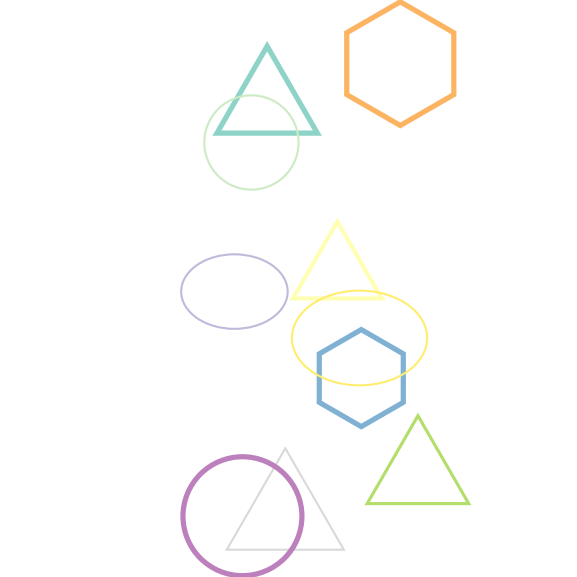[{"shape": "triangle", "thickness": 2.5, "radius": 0.5, "center": [0.463, 0.819]}, {"shape": "triangle", "thickness": 2, "radius": 0.44, "center": [0.584, 0.527]}, {"shape": "oval", "thickness": 1, "radius": 0.46, "center": [0.406, 0.494]}, {"shape": "hexagon", "thickness": 2.5, "radius": 0.42, "center": [0.626, 0.344]}, {"shape": "hexagon", "thickness": 2.5, "radius": 0.54, "center": [0.693, 0.889]}, {"shape": "triangle", "thickness": 1.5, "radius": 0.51, "center": [0.724, 0.178]}, {"shape": "triangle", "thickness": 1, "radius": 0.59, "center": [0.494, 0.106]}, {"shape": "circle", "thickness": 2.5, "radius": 0.51, "center": [0.42, 0.105]}, {"shape": "circle", "thickness": 1, "radius": 0.41, "center": [0.435, 0.752]}, {"shape": "oval", "thickness": 1, "radius": 0.59, "center": [0.623, 0.414]}]